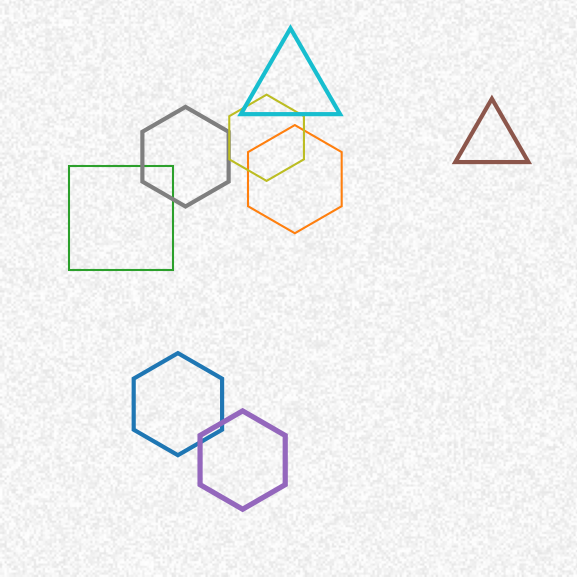[{"shape": "hexagon", "thickness": 2, "radius": 0.44, "center": [0.308, 0.299]}, {"shape": "hexagon", "thickness": 1, "radius": 0.47, "center": [0.511, 0.689]}, {"shape": "square", "thickness": 1, "radius": 0.45, "center": [0.209, 0.621]}, {"shape": "hexagon", "thickness": 2.5, "radius": 0.43, "center": [0.42, 0.202]}, {"shape": "triangle", "thickness": 2, "radius": 0.37, "center": [0.852, 0.755]}, {"shape": "hexagon", "thickness": 2, "radius": 0.43, "center": [0.321, 0.728]}, {"shape": "hexagon", "thickness": 1, "radius": 0.37, "center": [0.462, 0.761]}, {"shape": "triangle", "thickness": 2, "radius": 0.5, "center": [0.503, 0.851]}]